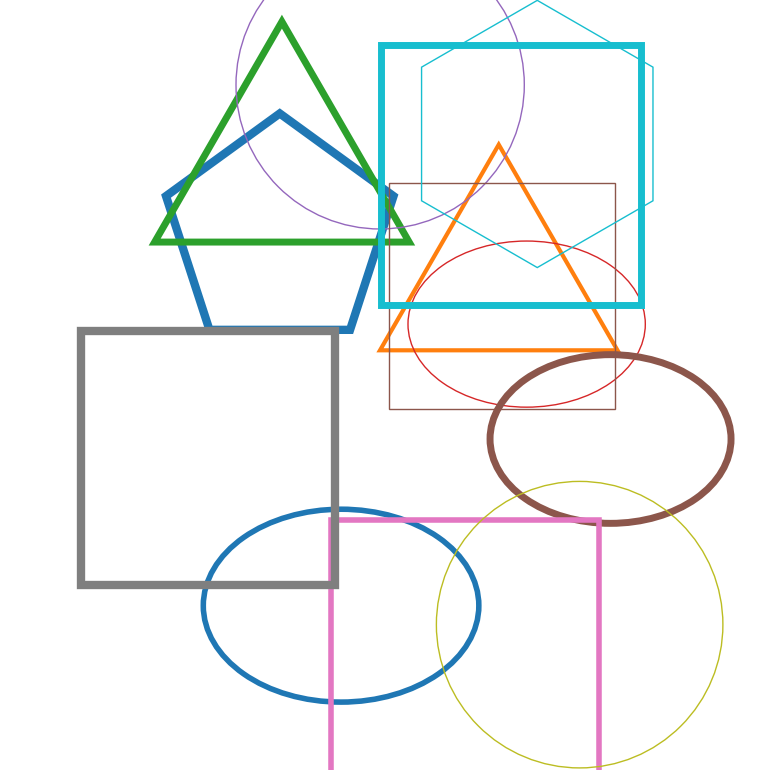[{"shape": "oval", "thickness": 2, "radius": 0.89, "center": [0.443, 0.213]}, {"shape": "pentagon", "thickness": 3, "radius": 0.78, "center": [0.363, 0.697]}, {"shape": "triangle", "thickness": 1.5, "radius": 0.89, "center": [0.648, 0.634]}, {"shape": "triangle", "thickness": 2.5, "radius": 0.95, "center": [0.366, 0.781]}, {"shape": "oval", "thickness": 0.5, "radius": 0.77, "center": [0.684, 0.579]}, {"shape": "circle", "thickness": 0.5, "radius": 0.94, "center": [0.494, 0.89]}, {"shape": "square", "thickness": 0.5, "radius": 0.73, "center": [0.651, 0.616]}, {"shape": "oval", "thickness": 2.5, "radius": 0.78, "center": [0.793, 0.43]}, {"shape": "square", "thickness": 2, "radius": 0.87, "center": [0.603, 0.151]}, {"shape": "square", "thickness": 3, "radius": 0.83, "center": [0.27, 0.405]}, {"shape": "circle", "thickness": 0.5, "radius": 0.93, "center": [0.753, 0.189]}, {"shape": "square", "thickness": 2.5, "radius": 0.84, "center": [0.664, 0.773]}, {"shape": "hexagon", "thickness": 0.5, "radius": 0.87, "center": [0.698, 0.826]}]